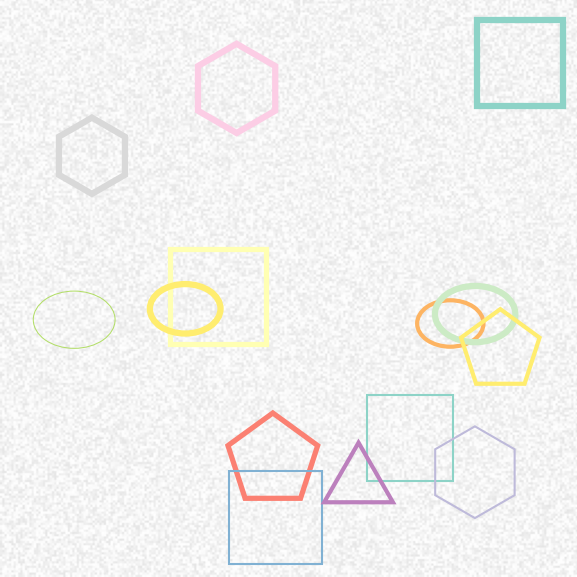[{"shape": "square", "thickness": 3, "radius": 0.37, "center": [0.9, 0.889]}, {"shape": "square", "thickness": 1, "radius": 0.37, "center": [0.71, 0.241]}, {"shape": "square", "thickness": 2.5, "radius": 0.41, "center": [0.378, 0.486]}, {"shape": "hexagon", "thickness": 1, "radius": 0.4, "center": [0.822, 0.181]}, {"shape": "pentagon", "thickness": 2.5, "radius": 0.41, "center": [0.472, 0.202]}, {"shape": "square", "thickness": 1, "radius": 0.4, "center": [0.476, 0.103]}, {"shape": "oval", "thickness": 2, "radius": 0.29, "center": [0.78, 0.439]}, {"shape": "oval", "thickness": 0.5, "radius": 0.35, "center": [0.128, 0.446]}, {"shape": "hexagon", "thickness": 3, "radius": 0.39, "center": [0.41, 0.846]}, {"shape": "hexagon", "thickness": 3, "radius": 0.33, "center": [0.159, 0.729]}, {"shape": "triangle", "thickness": 2, "radius": 0.34, "center": [0.621, 0.164]}, {"shape": "oval", "thickness": 3, "radius": 0.35, "center": [0.823, 0.455]}, {"shape": "pentagon", "thickness": 2, "radius": 0.36, "center": [0.866, 0.392]}, {"shape": "oval", "thickness": 3, "radius": 0.31, "center": [0.321, 0.464]}]